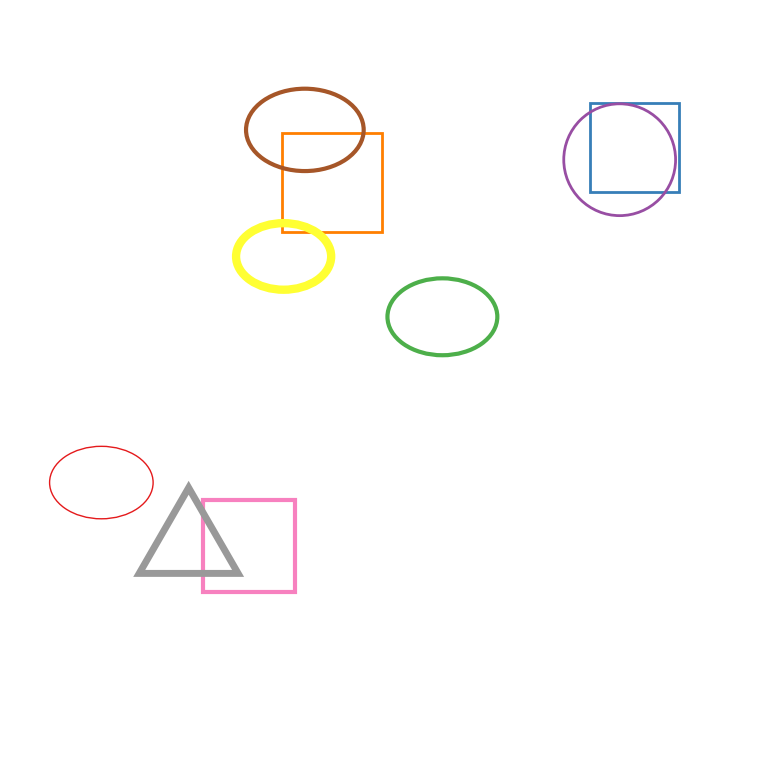[{"shape": "oval", "thickness": 0.5, "radius": 0.34, "center": [0.132, 0.373]}, {"shape": "square", "thickness": 1, "radius": 0.29, "center": [0.825, 0.808]}, {"shape": "oval", "thickness": 1.5, "radius": 0.36, "center": [0.575, 0.589]}, {"shape": "circle", "thickness": 1, "radius": 0.36, "center": [0.805, 0.793]}, {"shape": "square", "thickness": 1, "radius": 0.32, "center": [0.431, 0.763]}, {"shape": "oval", "thickness": 3, "radius": 0.31, "center": [0.368, 0.667]}, {"shape": "oval", "thickness": 1.5, "radius": 0.38, "center": [0.396, 0.831]}, {"shape": "square", "thickness": 1.5, "radius": 0.3, "center": [0.323, 0.291]}, {"shape": "triangle", "thickness": 2.5, "radius": 0.37, "center": [0.245, 0.292]}]